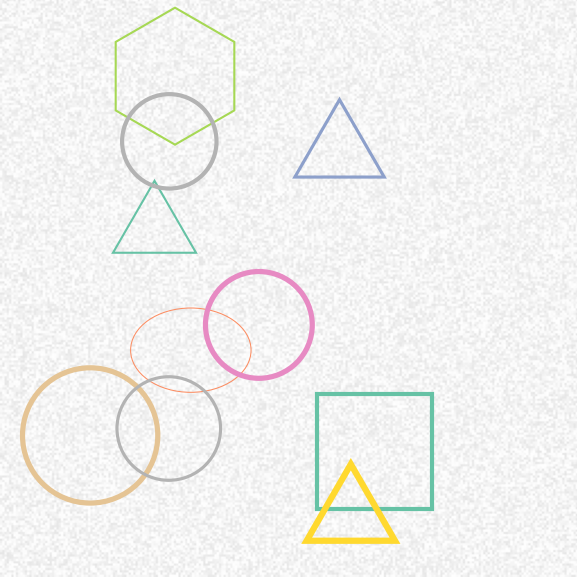[{"shape": "triangle", "thickness": 1, "radius": 0.41, "center": [0.268, 0.603]}, {"shape": "square", "thickness": 2, "radius": 0.5, "center": [0.648, 0.217]}, {"shape": "oval", "thickness": 0.5, "radius": 0.52, "center": [0.33, 0.393]}, {"shape": "triangle", "thickness": 1.5, "radius": 0.45, "center": [0.588, 0.737]}, {"shape": "circle", "thickness": 2.5, "radius": 0.46, "center": [0.448, 0.437]}, {"shape": "hexagon", "thickness": 1, "radius": 0.59, "center": [0.303, 0.867]}, {"shape": "triangle", "thickness": 3, "radius": 0.44, "center": [0.607, 0.107]}, {"shape": "circle", "thickness": 2.5, "radius": 0.59, "center": [0.156, 0.245]}, {"shape": "circle", "thickness": 1.5, "radius": 0.45, "center": [0.292, 0.257]}, {"shape": "circle", "thickness": 2, "radius": 0.41, "center": [0.293, 0.754]}]